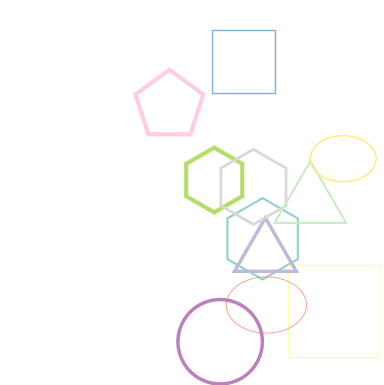[{"shape": "hexagon", "thickness": 1.5, "radius": 0.53, "center": [0.682, 0.38]}, {"shape": "square", "thickness": 1, "radius": 0.59, "center": [0.867, 0.193]}, {"shape": "triangle", "thickness": 2.5, "radius": 0.46, "center": [0.689, 0.342]}, {"shape": "oval", "thickness": 0.5, "radius": 0.52, "center": [0.692, 0.208]}, {"shape": "square", "thickness": 1, "radius": 0.41, "center": [0.633, 0.841]}, {"shape": "hexagon", "thickness": 3, "radius": 0.42, "center": [0.556, 0.532]}, {"shape": "pentagon", "thickness": 3, "radius": 0.46, "center": [0.44, 0.726]}, {"shape": "hexagon", "thickness": 2, "radius": 0.49, "center": [0.658, 0.515]}, {"shape": "circle", "thickness": 2.5, "radius": 0.55, "center": [0.572, 0.112]}, {"shape": "triangle", "thickness": 1.5, "radius": 0.54, "center": [0.806, 0.475]}, {"shape": "oval", "thickness": 1, "radius": 0.43, "center": [0.891, 0.588]}]